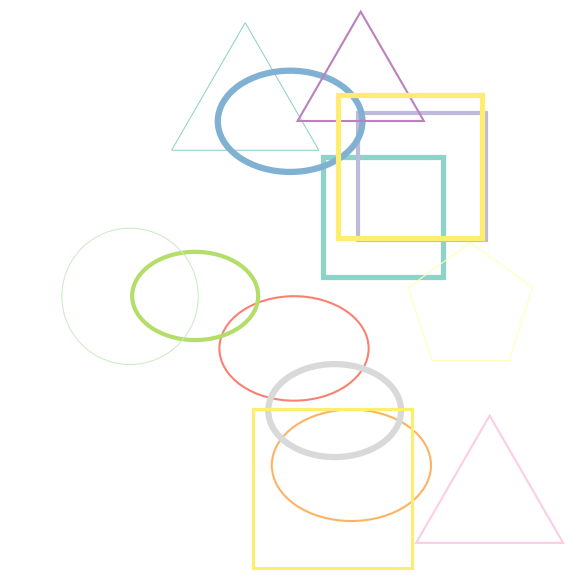[{"shape": "square", "thickness": 2.5, "radius": 0.52, "center": [0.663, 0.623]}, {"shape": "triangle", "thickness": 0.5, "radius": 0.74, "center": [0.425, 0.813]}, {"shape": "pentagon", "thickness": 0.5, "radius": 0.57, "center": [0.815, 0.466]}, {"shape": "square", "thickness": 2, "radius": 0.55, "center": [0.73, 0.694]}, {"shape": "oval", "thickness": 1, "radius": 0.65, "center": [0.509, 0.396]}, {"shape": "oval", "thickness": 3, "radius": 0.63, "center": [0.502, 0.789]}, {"shape": "oval", "thickness": 1, "radius": 0.69, "center": [0.608, 0.193]}, {"shape": "oval", "thickness": 2, "radius": 0.55, "center": [0.338, 0.487]}, {"shape": "triangle", "thickness": 1, "radius": 0.73, "center": [0.848, 0.133]}, {"shape": "oval", "thickness": 3, "radius": 0.57, "center": [0.58, 0.288]}, {"shape": "triangle", "thickness": 1, "radius": 0.63, "center": [0.625, 0.853]}, {"shape": "circle", "thickness": 0.5, "radius": 0.59, "center": [0.225, 0.486]}, {"shape": "square", "thickness": 1.5, "radius": 0.69, "center": [0.576, 0.153]}, {"shape": "square", "thickness": 2.5, "radius": 0.62, "center": [0.71, 0.711]}]